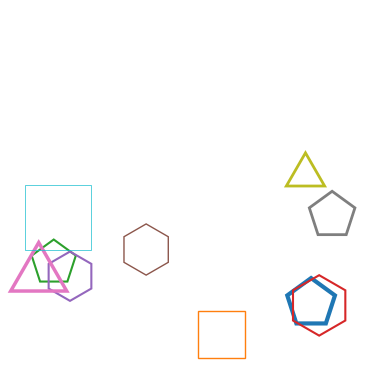[{"shape": "pentagon", "thickness": 3, "radius": 0.33, "center": [0.808, 0.213]}, {"shape": "square", "thickness": 1, "radius": 0.31, "center": [0.574, 0.131]}, {"shape": "pentagon", "thickness": 1.5, "radius": 0.3, "center": [0.14, 0.318]}, {"shape": "hexagon", "thickness": 1.5, "radius": 0.39, "center": [0.829, 0.207]}, {"shape": "hexagon", "thickness": 1.5, "radius": 0.32, "center": [0.182, 0.283]}, {"shape": "hexagon", "thickness": 1, "radius": 0.33, "center": [0.38, 0.352]}, {"shape": "triangle", "thickness": 2.5, "radius": 0.42, "center": [0.101, 0.286]}, {"shape": "pentagon", "thickness": 2, "radius": 0.31, "center": [0.863, 0.441]}, {"shape": "triangle", "thickness": 2, "radius": 0.29, "center": [0.793, 0.546]}, {"shape": "square", "thickness": 0.5, "radius": 0.42, "center": [0.151, 0.436]}]